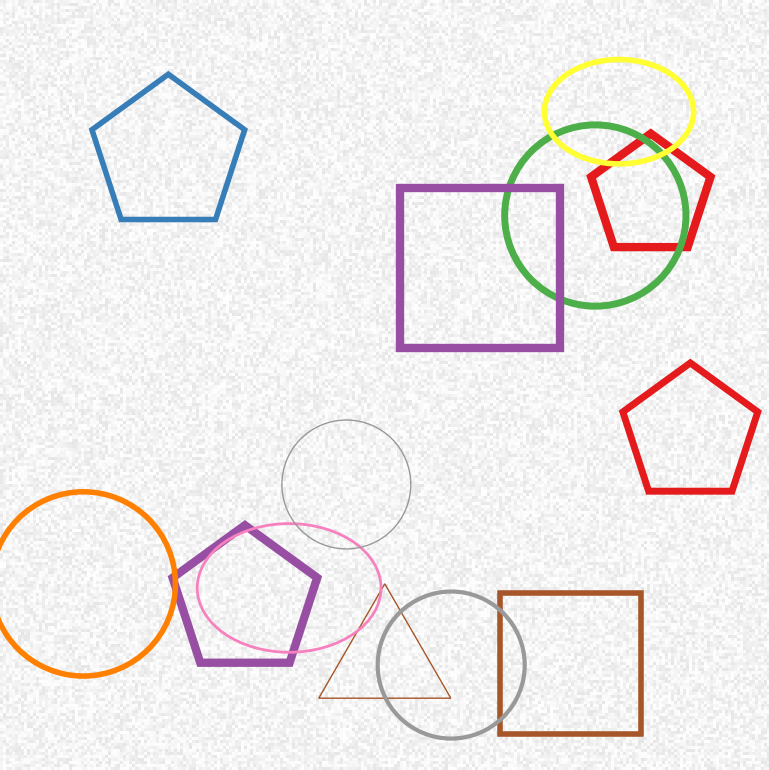[{"shape": "pentagon", "thickness": 2.5, "radius": 0.46, "center": [0.897, 0.437]}, {"shape": "pentagon", "thickness": 3, "radius": 0.41, "center": [0.845, 0.745]}, {"shape": "pentagon", "thickness": 2, "radius": 0.52, "center": [0.219, 0.799]}, {"shape": "circle", "thickness": 2.5, "radius": 0.59, "center": [0.773, 0.72]}, {"shape": "pentagon", "thickness": 3, "radius": 0.49, "center": [0.318, 0.219]}, {"shape": "square", "thickness": 3, "radius": 0.52, "center": [0.623, 0.652]}, {"shape": "circle", "thickness": 2, "radius": 0.6, "center": [0.108, 0.242]}, {"shape": "oval", "thickness": 2, "radius": 0.48, "center": [0.804, 0.855]}, {"shape": "triangle", "thickness": 0.5, "radius": 0.5, "center": [0.5, 0.143]}, {"shape": "square", "thickness": 2, "radius": 0.46, "center": [0.74, 0.138]}, {"shape": "oval", "thickness": 1, "radius": 0.6, "center": [0.375, 0.236]}, {"shape": "circle", "thickness": 0.5, "radius": 0.42, "center": [0.45, 0.371]}, {"shape": "circle", "thickness": 1.5, "radius": 0.48, "center": [0.586, 0.136]}]